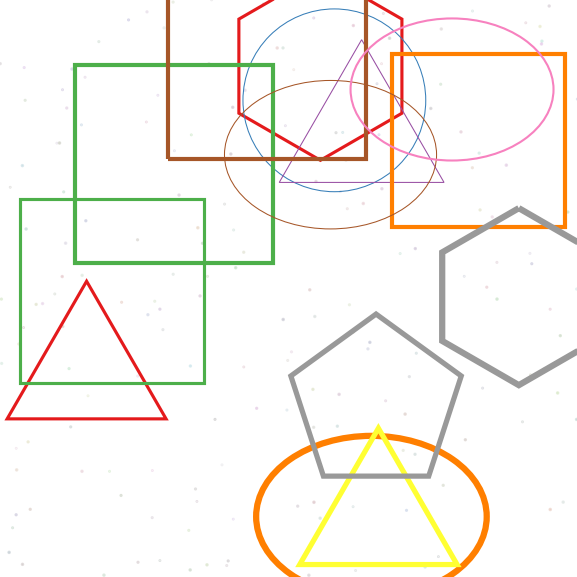[{"shape": "hexagon", "thickness": 1.5, "radius": 0.81, "center": [0.555, 0.885]}, {"shape": "triangle", "thickness": 1.5, "radius": 0.79, "center": [0.15, 0.353]}, {"shape": "circle", "thickness": 0.5, "radius": 0.79, "center": [0.579, 0.825]}, {"shape": "square", "thickness": 1.5, "radius": 0.8, "center": [0.194, 0.495]}, {"shape": "square", "thickness": 2, "radius": 0.86, "center": [0.301, 0.715]}, {"shape": "triangle", "thickness": 0.5, "radius": 0.82, "center": [0.626, 0.766]}, {"shape": "oval", "thickness": 3, "radius": 1.0, "center": [0.643, 0.105]}, {"shape": "square", "thickness": 2, "radius": 0.75, "center": [0.829, 0.756]}, {"shape": "triangle", "thickness": 2.5, "radius": 0.79, "center": [0.655, 0.1]}, {"shape": "oval", "thickness": 0.5, "radius": 0.92, "center": [0.572, 0.731]}, {"shape": "square", "thickness": 2, "radius": 0.86, "center": [0.462, 0.896]}, {"shape": "oval", "thickness": 1, "radius": 0.88, "center": [0.783, 0.844]}, {"shape": "hexagon", "thickness": 3, "radius": 0.77, "center": [0.898, 0.485]}, {"shape": "pentagon", "thickness": 2.5, "radius": 0.78, "center": [0.651, 0.3]}]